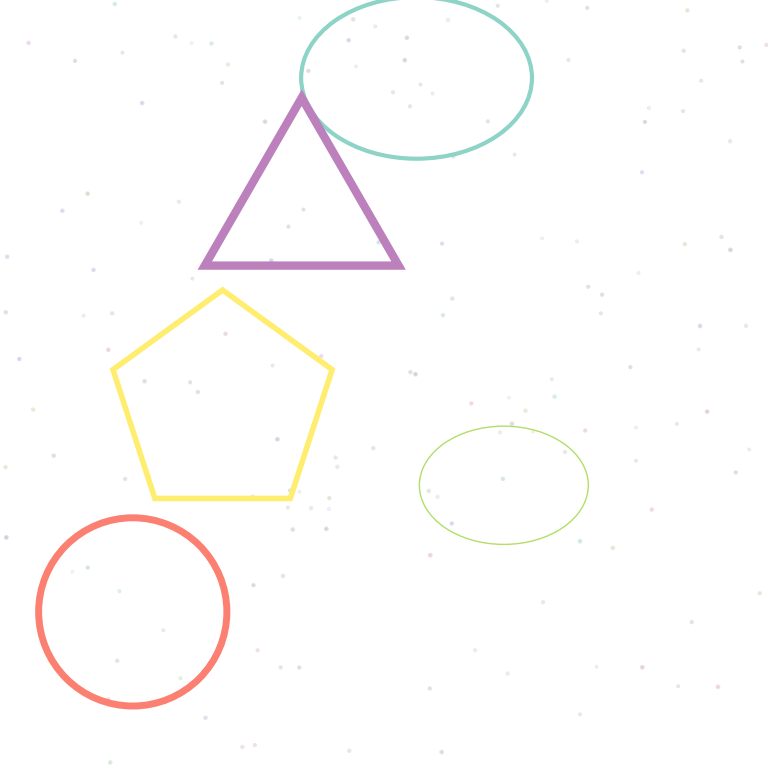[{"shape": "oval", "thickness": 1.5, "radius": 0.75, "center": [0.541, 0.899]}, {"shape": "circle", "thickness": 2.5, "radius": 0.61, "center": [0.172, 0.205]}, {"shape": "oval", "thickness": 0.5, "radius": 0.55, "center": [0.654, 0.37]}, {"shape": "triangle", "thickness": 3, "radius": 0.73, "center": [0.392, 0.728]}, {"shape": "pentagon", "thickness": 2, "radius": 0.75, "center": [0.289, 0.474]}]